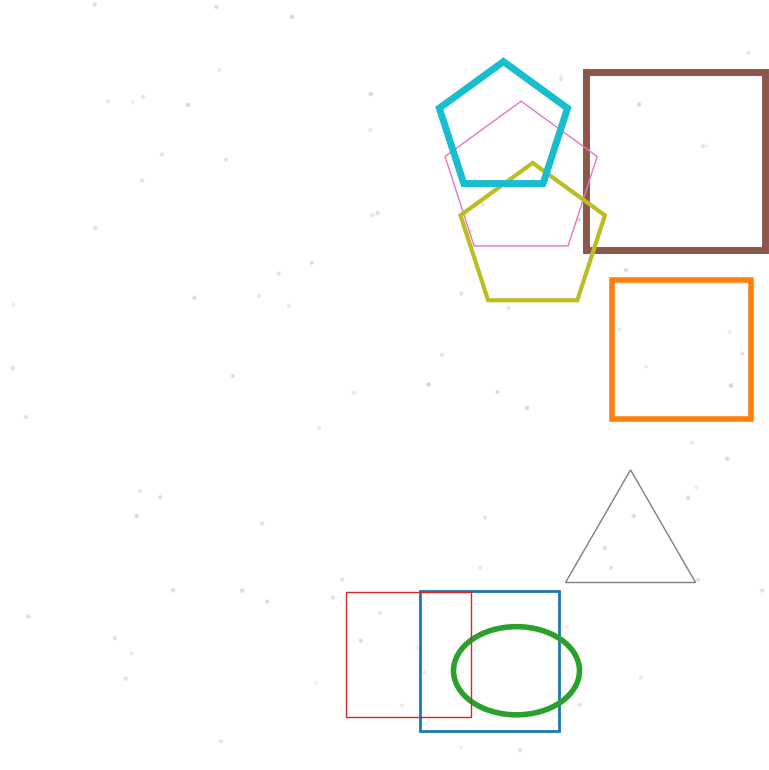[{"shape": "square", "thickness": 1, "radius": 0.45, "center": [0.636, 0.141]}, {"shape": "square", "thickness": 2, "radius": 0.45, "center": [0.885, 0.547]}, {"shape": "oval", "thickness": 2, "radius": 0.41, "center": [0.671, 0.129]}, {"shape": "square", "thickness": 0.5, "radius": 0.41, "center": [0.531, 0.15]}, {"shape": "square", "thickness": 2.5, "radius": 0.58, "center": [0.877, 0.791]}, {"shape": "pentagon", "thickness": 0.5, "radius": 0.52, "center": [0.677, 0.765]}, {"shape": "triangle", "thickness": 0.5, "radius": 0.49, "center": [0.819, 0.292]}, {"shape": "pentagon", "thickness": 1.5, "radius": 0.49, "center": [0.692, 0.69]}, {"shape": "pentagon", "thickness": 2.5, "radius": 0.44, "center": [0.654, 0.832]}]